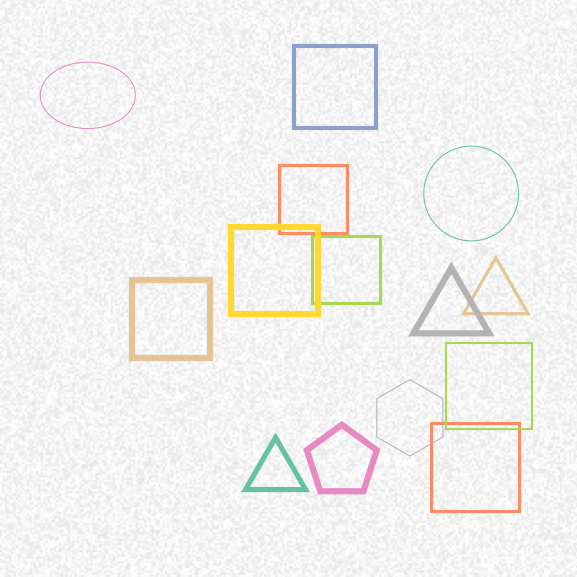[{"shape": "circle", "thickness": 0.5, "radius": 0.41, "center": [0.816, 0.664]}, {"shape": "triangle", "thickness": 2.5, "radius": 0.3, "center": [0.477, 0.181]}, {"shape": "square", "thickness": 1.5, "radius": 0.3, "center": [0.542, 0.654]}, {"shape": "square", "thickness": 1.5, "radius": 0.38, "center": [0.823, 0.191]}, {"shape": "square", "thickness": 2, "radius": 0.36, "center": [0.58, 0.849]}, {"shape": "oval", "thickness": 0.5, "radius": 0.41, "center": [0.152, 0.834]}, {"shape": "pentagon", "thickness": 3, "radius": 0.32, "center": [0.592, 0.2]}, {"shape": "square", "thickness": 1.5, "radius": 0.29, "center": [0.599, 0.532]}, {"shape": "square", "thickness": 1, "radius": 0.37, "center": [0.847, 0.331]}, {"shape": "square", "thickness": 3, "radius": 0.38, "center": [0.475, 0.531]}, {"shape": "square", "thickness": 3, "radius": 0.34, "center": [0.297, 0.446]}, {"shape": "triangle", "thickness": 1.5, "radius": 0.32, "center": [0.859, 0.488]}, {"shape": "triangle", "thickness": 3, "radius": 0.38, "center": [0.782, 0.46]}, {"shape": "hexagon", "thickness": 0.5, "radius": 0.33, "center": [0.71, 0.276]}]